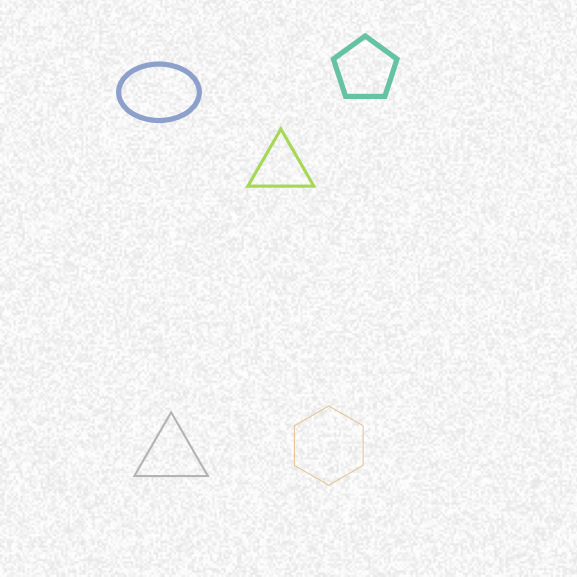[{"shape": "pentagon", "thickness": 2.5, "radius": 0.29, "center": [0.632, 0.879]}, {"shape": "oval", "thickness": 2.5, "radius": 0.35, "center": [0.275, 0.839]}, {"shape": "triangle", "thickness": 1.5, "radius": 0.33, "center": [0.486, 0.71]}, {"shape": "hexagon", "thickness": 0.5, "radius": 0.34, "center": [0.569, 0.228]}, {"shape": "triangle", "thickness": 1, "radius": 0.37, "center": [0.296, 0.212]}]